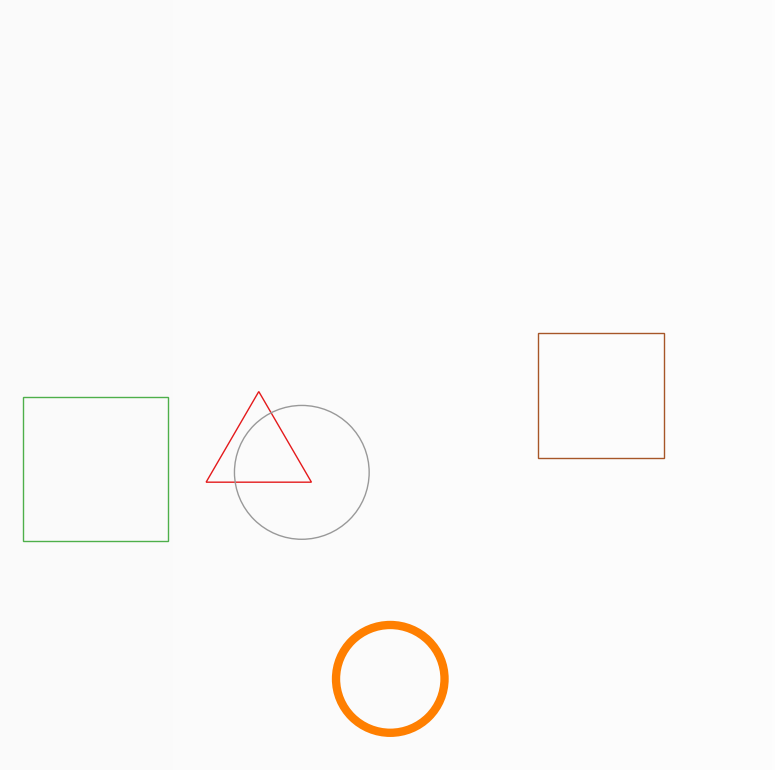[{"shape": "triangle", "thickness": 0.5, "radius": 0.39, "center": [0.334, 0.413]}, {"shape": "square", "thickness": 0.5, "radius": 0.47, "center": [0.124, 0.391]}, {"shape": "circle", "thickness": 3, "radius": 0.35, "center": [0.504, 0.118]}, {"shape": "square", "thickness": 0.5, "radius": 0.41, "center": [0.776, 0.487]}, {"shape": "circle", "thickness": 0.5, "radius": 0.43, "center": [0.389, 0.387]}]